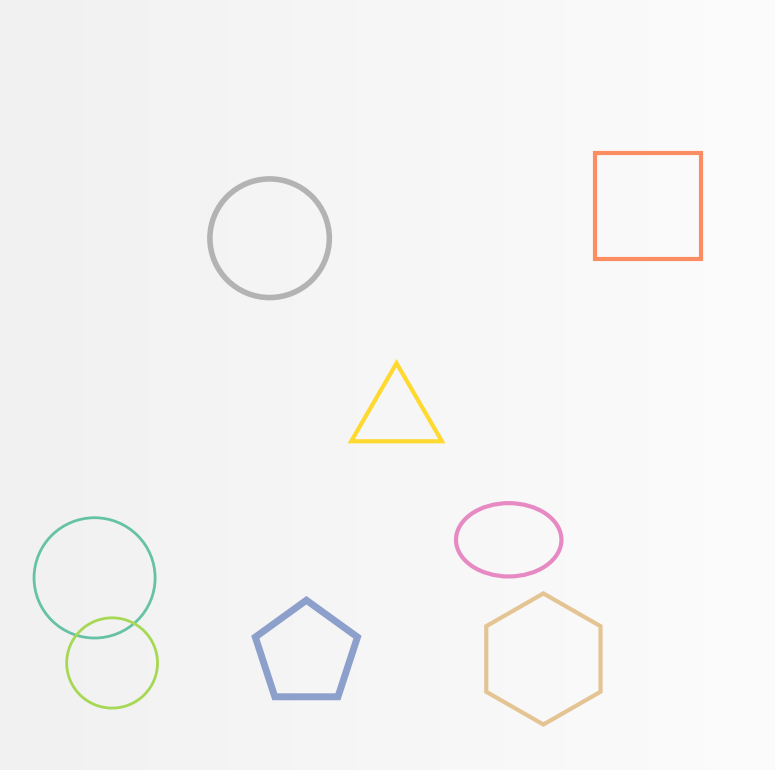[{"shape": "circle", "thickness": 1, "radius": 0.39, "center": [0.122, 0.25]}, {"shape": "square", "thickness": 1.5, "radius": 0.34, "center": [0.836, 0.733]}, {"shape": "pentagon", "thickness": 2.5, "radius": 0.35, "center": [0.395, 0.151]}, {"shape": "oval", "thickness": 1.5, "radius": 0.34, "center": [0.656, 0.299]}, {"shape": "circle", "thickness": 1, "radius": 0.29, "center": [0.145, 0.139]}, {"shape": "triangle", "thickness": 1.5, "radius": 0.34, "center": [0.512, 0.461]}, {"shape": "hexagon", "thickness": 1.5, "radius": 0.43, "center": [0.701, 0.144]}, {"shape": "circle", "thickness": 2, "radius": 0.39, "center": [0.348, 0.691]}]